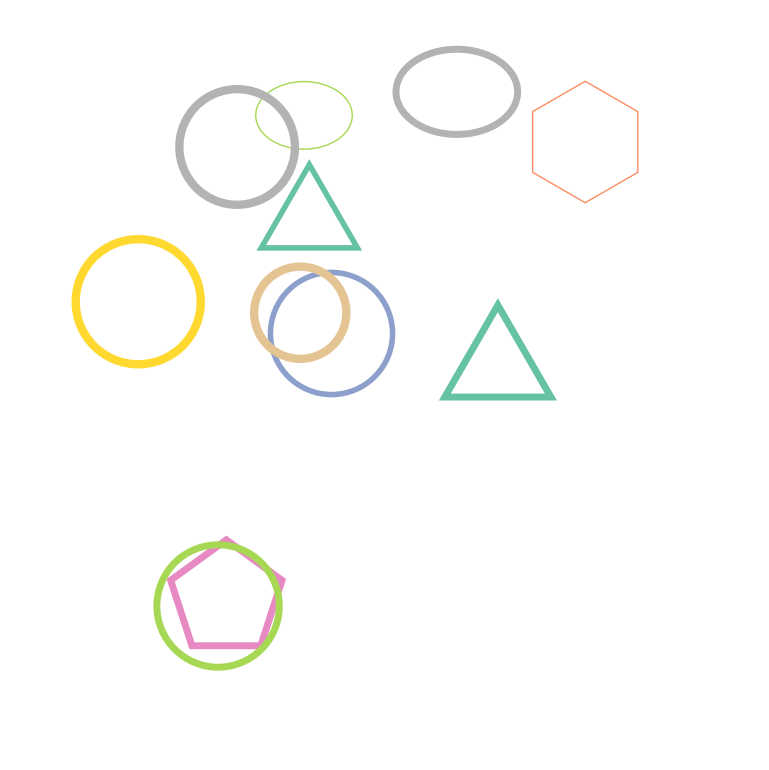[{"shape": "triangle", "thickness": 2, "radius": 0.36, "center": [0.402, 0.714]}, {"shape": "triangle", "thickness": 2.5, "radius": 0.4, "center": [0.647, 0.524]}, {"shape": "hexagon", "thickness": 0.5, "radius": 0.39, "center": [0.76, 0.816]}, {"shape": "circle", "thickness": 2, "radius": 0.4, "center": [0.431, 0.567]}, {"shape": "pentagon", "thickness": 2.5, "radius": 0.38, "center": [0.294, 0.223]}, {"shape": "circle", "thickness": 2.5, "radius": 0.4, "center": [0.283, 0.213]}, {"shape": "oval", "thickness": 0.5, "radius": 0.31, "center": [0.395, 0.85]}, {"shape": "circle", "thickness": 3, "radius": 0.41, "center": [0.18, 0.608]}, {"shape": "circle", "thickness": 3, "radius": 0.3, "center": [0.39, 0.594]}, {"shape": "oval", "thickness": 2.5, "radius": 0.39, "center": [0.593, 0.881]}, {"shape": "circle", "thickness": 3, "radius": 0.38, "center": [0.308, 0.809]}]